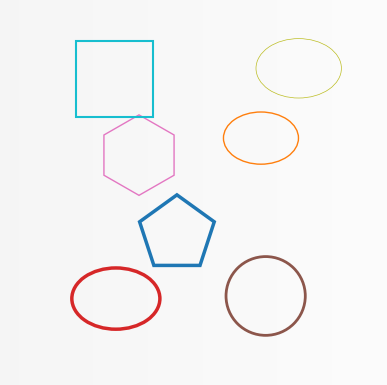[{"shape": "pentagon", "thickness": 2.5, "radius": 0.51, "center": [0.457, 0.393]}, {"shape": "oval", "thickness": 1, "radius": 0.48, "center": [0.673, 0.641]}, {"shape": "oval", "thickness": 2.5, "radius": 0.57, "center": [0.299, 0.224]}, {"shape": "circle", "thickness": 2, "radius": 0.51, "center": [0.686, 0.231]}, {"shape": "hexagon", "thickness": 1, "radius": 0.52, "center": [0.359, 0.597]}, {"shape": "oval", "thickness": 0.5, "radius": 0.55, "center": [0.771, 0.823]}, {"shape": "square", "thickness": 1.5, "radius": 0.49, "center": [0.295, 0.795]}]